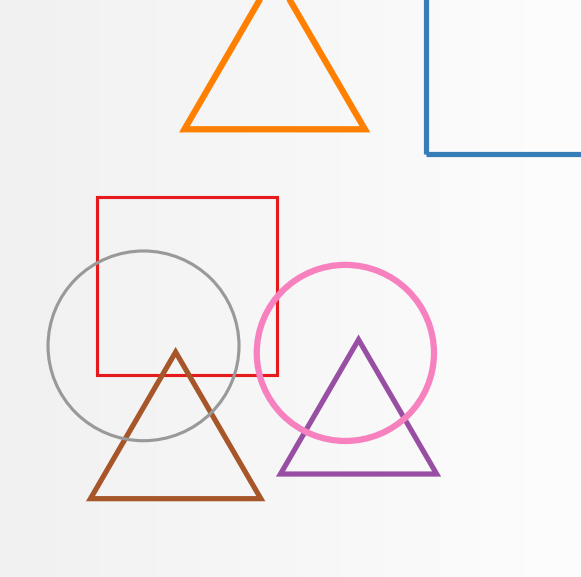[{"shape": "square", "thickness": 1.5, "radius": 0.77, "center": [0.322, 0.504]}, {"shape": "square", "thickness": 2.5, "radius": 0.8, "center": [0.892, 0.892]}, {"shape": "triangle", "thickness": 2.5, "radius": 0.78, "center": [0.617, 0.256]}, {"shape": "triangle", "thickness": 3, "radius": 0.9, "center": [0.473, 0.865]}, {"shape": "triangle", "thickness": 2.5, "radius": 0.85, "center": [0.302, 0.22]}, {"shape": "circle", "thickness": 3, "radius": 0.76, "center": [0.594, 0.388]}, {"shape": "circle", "thickness": 1.5, "radius": 0.82, "center": [0.247, 0.4]}]